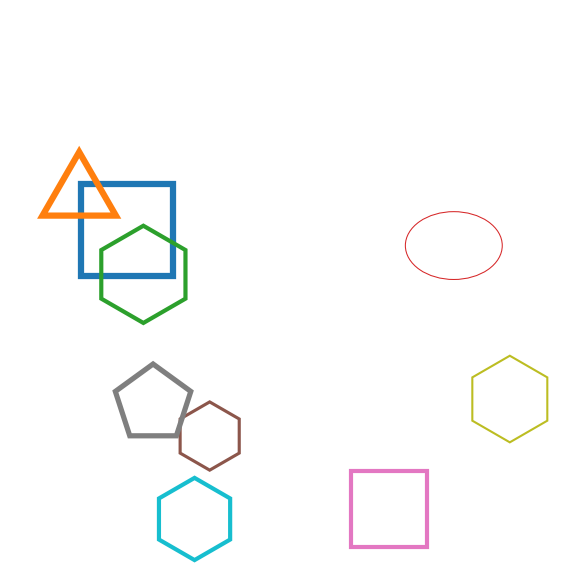[{"shape": "square", "thickness": 3, "radius": 0.4, "center": [0.22, 0.6]}, {"shape": "triangle", "thickness": 3, "radius": 0.37, "center": [0.137, 0.662]}, {"shape": "hexagon", "thickness": 2, "radius": 0.42, "center": [0.248, 0.524]}, {"shape": "oval", "thickness": 0.5, "radius": 0.42, "center": [0.786, 0.574]}, {"shape": "hexagon", "thickness": 1.5, "radius": 0.3, "center": [0.363, 0.244]}, {"shape": "square", "thickness": 2, "radius": 0.33, "center": [0.673, 0.118]}, {"shape": "pentagon", "thickness": 2.5, "radius": 0.34, "center": [0.265, 0.3]}, {"shape": "hexagon", "thickness": 1, "radius": 0.37, "center": [0.883, 0.308]}, {"shape": "hexagon", "thickness": 2, "radius": 0.36, "center": [0.337, 0.1]}]